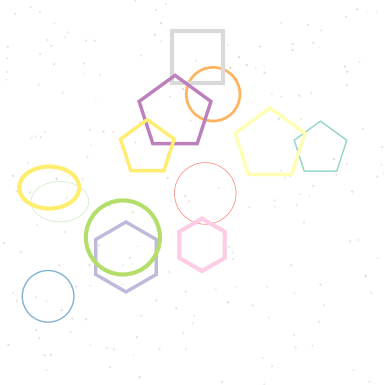[{"shape": "pentagon", "thickness": 1, "radius": 0.36, "center": [0.832, 0.614]}, {"shape": "pentagon", "thickness": 2.5, "radius": 0.48, "center": [0.701, 0.624]}, {"shape": "hexagon", "thickness": 2.5, "radius": 0.45, "center": [0.327, 0.333]}, {"shape": "circle", "thickness": 0.5, "radius": 0.4, "center": [0.533, 0.498]}, {"shape": "circle", "thickness": 1, "radius": 0.34, "center": [0.125, 0.23]}, {"shape": "circle", "thickness": 2, "radius": 0.35, "center": [0.554, 0.755]}, {"shape": "circle", "thickness": 3, "radius": 0.48, "center": [0.319, 0.383]}, {"shape": "hexagon", "thickness": 3, "radius": 0.34, "center": [0.525, 0.364]}, {"shape": "square", "thickness": 3, "radius": 0.34, "center": [0.513, 0.851]}, {"shape": "pentagon", "thickness": 2.5, "radius": 0.49, "center": [0.455, 0.706]}, {"shape": "oval", "thickness": 0.5, "radius": 0.37, "center": [0.155, 0.476]}, {"shape": "oval", "thickness": 3, "radius": 0.39, "center": [0.128, 0.513]}, {"shape": "pentagon", "thickness": 2.5, "radius": 0.37, "center": [0.383, 0.616]}]